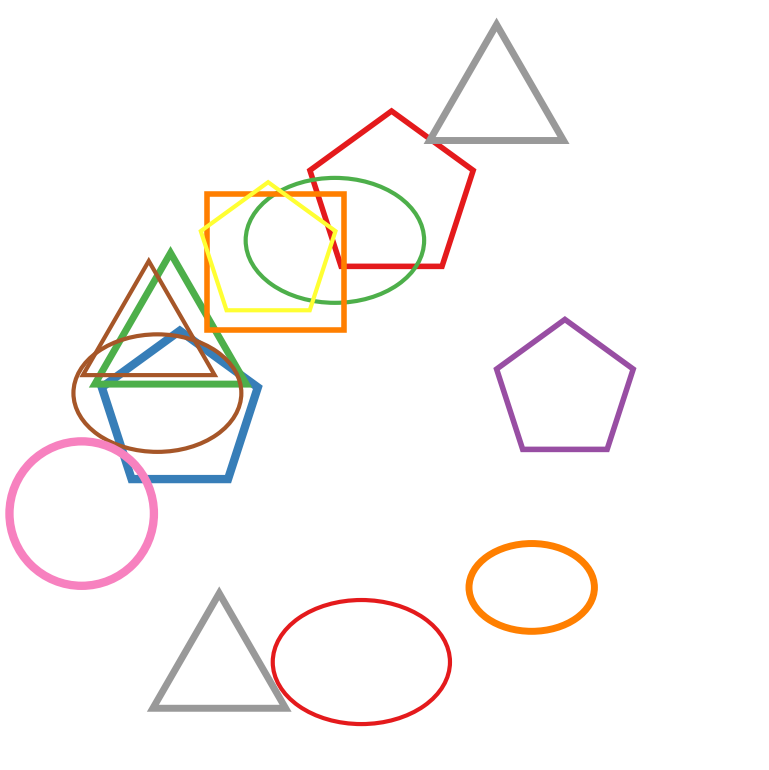[{"shape": "pentagon", "thickness": 2, "radius": 0.56, "center": [0.509, 0.744]}, {"shape": "oval", "thickness": 1.5, "radius": 0.58, "center": [0.469, 0.14]}, {"shape": "pentagon", "thickness": 3, "radius": 0.53, "center": [0.234, 0.464]}, {"shape": "oval", "thickness": 1.5, "radius": 0.58, "center": [0.435, 0.688]}, {"shape": "triangle", "thickness": 2.5, "radius": 0.57, "center": [0.221, 0.558]}, {"shape": "pentagon", "thickness": 2, "radius": 0.47, "center": [0.734, 0.492]}, {"shape": "oval", "thickness": 2.5, "radius": 0.41, "center": [0.691, 0.237]}, {"shape": "square", "thickness": 2, "radius": 0.44, "center": [0.358, 0.66]}, {"shape": "pentagon", "thickness": 1.5, "radius": 0.46, "center": [0.348, 0.671]}, {"shape": "oval", "thickness": 1.5, "radius": 0.55, "center": [0.204, 0.489]}, {"shape": "triangle", "thickness": 1.5, "radius": 0.49, "center": [0.193, 0.562]}, {"shape": "circle", "thickness": 3, "radius": 0.47, "center": [0.106, 0.333]}, {"shape": "triangle", "thickness": 2.5, "radius": 0.5, "center": [0.645, 0.868]}, {"shape": "triangle", "thickness": 2.5, "radius": 0.5, "center": [0.285, 0.13]}]